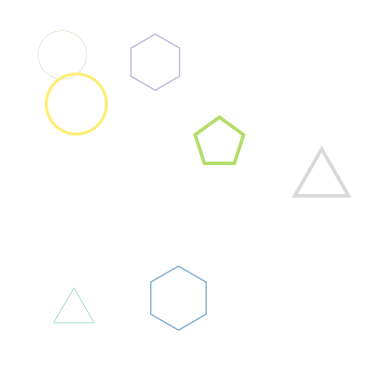[{"shape": "triangle", "thickness": 0.5, "radius": 0.3, "center": [0.192, 0.192]}, {"shape": "hexagon", "thickness": 1, "radius": 0.36, "center": [0.403, 0.839]}, {"shape": "hexagon", "thickness": 1, "radius": 0.42, "center": [0.464, 0.226]}, {"shape": "pentagon", "thickness": 2.5, "radius": 0.33, "center": [0.57, 0.629]}, {"shape": "triangle", "thickness": 2.5, "radius": 0.4, "center": [0.836, 0.532]}, {"shape": "circle", "thickness": 0.5, "radius": 0.31, "center": [0.162, 0.858]}, {"shape": "circle", "thickness": 2, "radius": 0.39, "center": [0.198, 0.73]}]